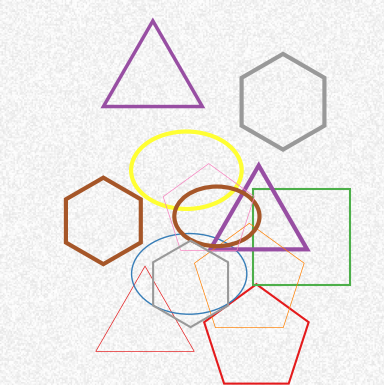[{"shape": "pentagon", "thickness": 1.5, "radius": 0.71, "center": [0.666, 0.119]}, {"shape": "triangle", "thickness": 0.5, "radius": 0.74, "center": [0.377, 0.161]}, {"shape": "oval", "thickness": 1, "radius": 0.75, "center": [0.491, 0.289]}, {"shape": "square", "thickness": 1.5, "radius": 0.63, "center": [0.783, 0.384]}, {"shape": "triangle", "thickness": 3, "radius": 0.73, "center": [0.672, 0.425]}, {"shape": "triangle", "thickness": 2.5, "radius": 0.74, "center": [0.397, 0.797]}, {"shape": "pentagon", "thickness": 0.5, "radius": 0.75, "center": [0.648, 0.27]}, {"shape": "oval", "thickness": 3, "radius": 0.72, "center": [0.484, 0.558]}, {"shape": "oval", "thickness": 3, "radius": 0.55, "center": [0.563, 0.438]}, {"shape": "hexagon", "thickness": 3, "radius": 0.56, "center": [0.268, 0.426]}, {"shape": "pentagon", "thickness": 0.5, "radius": 0.62, "center": [0.542, 0.451]}, {"shape": "hexagon", "thickness": 1.5, "radius": 0.56, "center": [0.495, 0.263]}, {"shape": "hexagon", "thickness": 3, "radius": 0.62, "center": [0.735, 0.736]}]